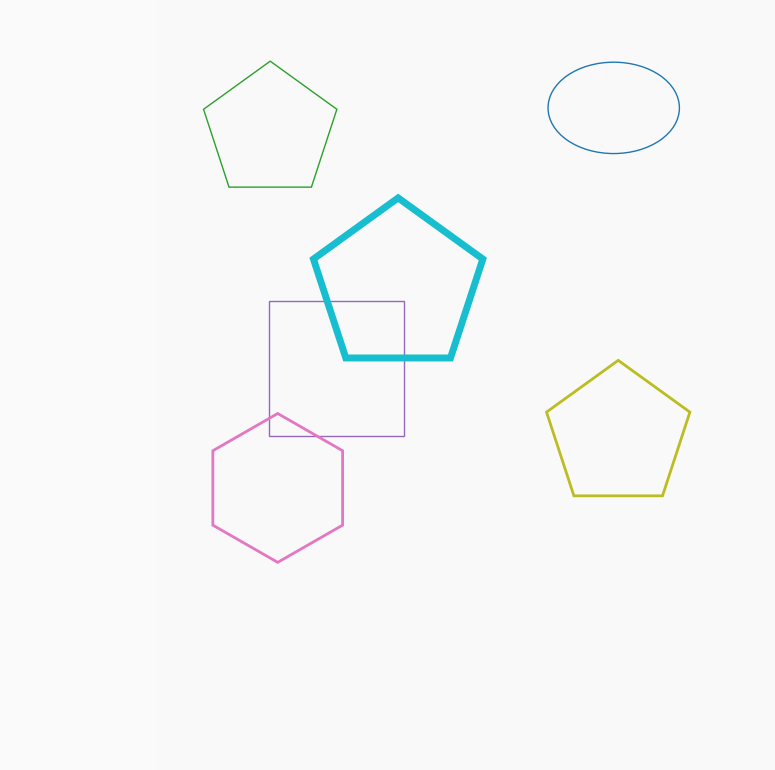[{"shape": "oval", "thickness": 0.5, "radius": 0.42, "center": [0.792, 0.86]}, {"shape": "pentagon", "thickness": 0.5, "radius": 0.45, "center": [0.349, 0.83]}, {"shape": "square", "thickness": 0.5, "radius": 0.44, "center": [0.435, 0.521]}, {"shape": "hexagon", "thickness": 1, "radius": 0.48, "center": [0.358, 0.366]}, {"shape": "pentagon", "thickness": 1, "radius": 0.49, "center": [0.798, 0.435]}, {"shape": "pentagon", "thickness": 2.5, "radius": 0.57, "center": [0.514, 0.628]}]